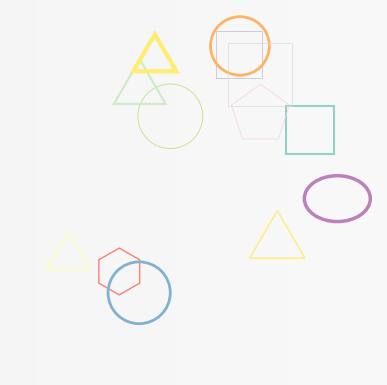[{"shape": "square", "thickness": 1.5, "radius": 0.31, "center": [0.8, 0.662]}, {"shape": "triangle", "thickness": 1, "radius": 0.33, "center": [0.177, 0.332]}, {"shape": "square", "thickness": 0.5, "radius": 0.3, "center": [0.617, 0.859]}, {"shape": "hexagon", "thickness": 1, "radius": 0.3, "center": [0.308, 0.295]}, {"shape": "circle", "thickness": 2, "radius": 0.4, "center": [0.359, 0.24]}, {"shape": "circle", "thickness": 2, "radius": 0.38, "center": [0.619, 0.881]}, {"shape": "circle", "thickness": 0.5, "radius": 0.42, "center": [0.44, 0.698]}, {"shape": "pentagon", "thickness": 0.5, "radius": 0.39, "center": [0.672, 0.703]}, {"shape": "square", "thickness": 0.5, "radius": 0.41, "center": [0.671, 0.806]}, {"shape": "oval", "thickness": 2.5, "radius": 0.43, "center": [0.871, 0.484]}, {"shape": "triangle", "thickness": 1.5, "radius": 0.39, "center": [0.361, 0.769]}, {"shape": "triangle", "thickness": 3, "radius": 0.32, "center": [0.4, 0.847]}, {"shape": "triangle", "thickness": 1, "radius": 0.41, "center": [0.716, 0.371]}]